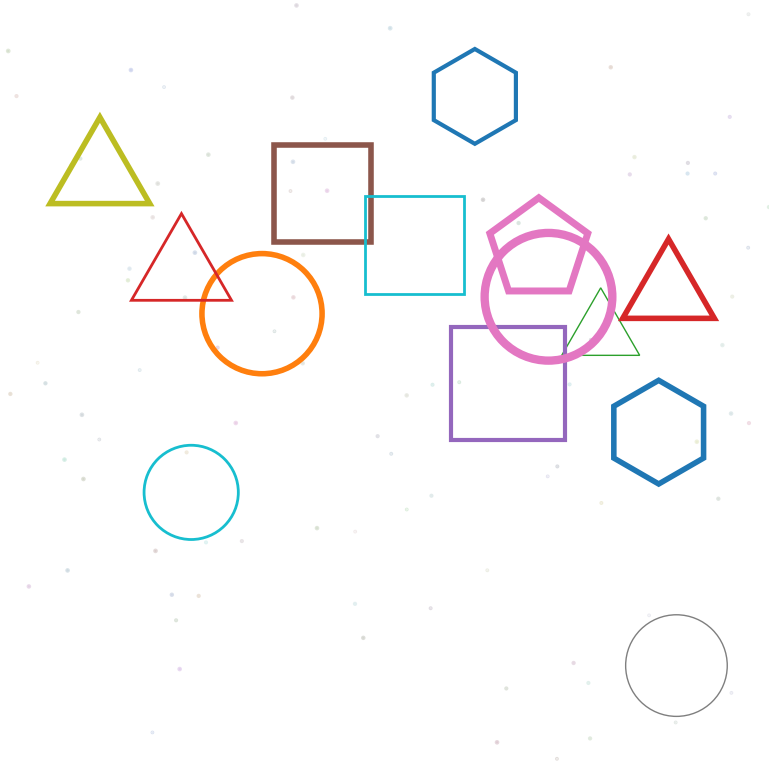[{"shape": "hexagon", "thickness": 1.5, "radius": 0.31, "center": [0.617, 0.875]}, {"shape": "hexagon", "thickness": 2, "radius": 0.34, "center": [0.855, 0.439]}, {"shape": "circle", "thickness": 2, "radius": 0.39, "center": [0.34, 0.593]}, {"shape": "triangle", "thickness": 0.5, "radius": 0.29, "center": [0.78, 0.568]}, {"shape": "triangle", "thickness": 1, "radius": 0.38, "center": [0.236, 0.648]}, {"shape": "triangle", "thickness": 2, "radius": 0.34, "center": [0.868, 0.621]}, {"shape": "square", "thickness": 1.5, "radius": 0.37, "center": [0.66, 0.502]}, {"shape": "square", "thickness": 2, "radius": 0.31, "center": [0.419, 0.748]}, {"shape": "circle", "thickness": 3, "radius": 0.41, "center": [0.712, 0.615]}, {"shape": "pentagon", "thickness": 2.5, "radius": 0.33, "center": [0.7, 0.676]}, {"shape": "circle", "thickness": 0.5, "radius": 0.33, "center": [0.879, 0.136]}, {"shape": "triangle", "thickness": 2, "radius": 0.37, "center": [0.13, 0.773]}, {"shape": "circle", "thickness": 1, "radius": 0.31, "center": [0.248, 0.361]}, {"shape": "square", "thickness": 1, "radius": 0.32, "center": [0.539, 0.682]}]